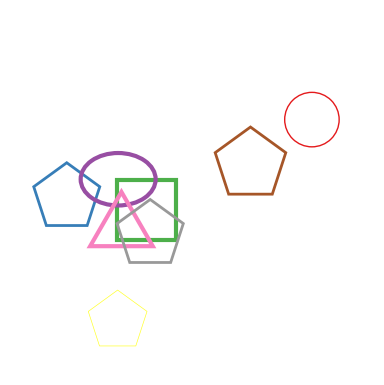[{"shape": "circle", "thickness": 1, "radius": 0.35, "center": [0.81, 0.689]}, {"shape": "pentagon", "thickness": 2, "radius": 0.45, "center": [0.173, 0.487]}, {"shape": "square", "thickness": 3, "radius": 0.38, "center": [0.38, 0.455]}, {"shape": "oval", "thickness": 3, "radius": 0.49, "center": [0.307, 0.534]}, {"shape": "pentagon", "thickness": 0.5, "radius": 0.4, "center": [0.306, 0.166]}, {"shape": "pentagon", "thickness": 2, "radius": 0.48, "center": [0.651, 0.574]}, {"shape": "triangle", "thickness": 3, "radius": 0.47, "center": [0.315, 0.407]}, {"shape": "pentagon", "thickness": 2, "radius": 0.45, "center": [0.39, 0.391]}]